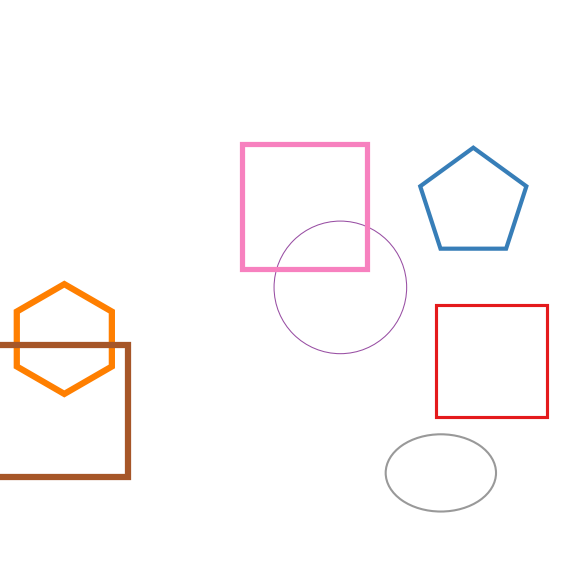[{"shape": "square", "thickness": 1.5, "radius": 0.48, "center": [0.851, 0.374]}, {"shape": "pentagon", "thickness": 2, "radius": 0.48, "center": [0.82, 0.647]}, {"shape": "circle", "thickness": 0.5, "radius": 0.57, "center": [0.589, 0.501]}, {"shape": "hexagon", "thickness": 3, "radius": 0.48, "center": [0.111, 0.412]}, {"shape": "square", "thickness": 3, "radius": 0.57, "center": [0.107, 0.288]}, {"shape": "square", "thickness": 2.5, "radius": 0.54, "center": [0.527, 0.642]}, {"shape": "oval", "thickness": 1, "radius": 0.48, "center": [0.763, 0.18]}]